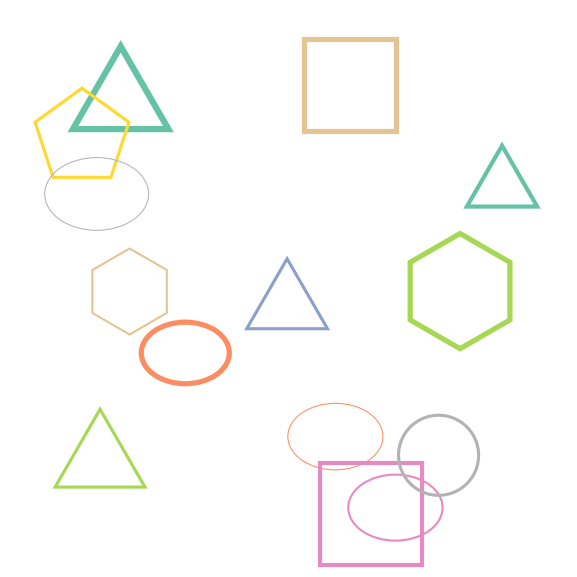[{"shape": "triangle", "thickness": 2, "radius": 0.35, "center": [0.869, 0.677]}, {"shape": "triangle", "thickness": 3, "radius": 0.48, "center": [0.209, 0.823]}, {"shape": "oval", "thickness": 2.5, "radius": 0.38, "center": [0.321, 0.388]}, {"shape": "oval", "thickness": 0.5, "radius": 0.41, "center": [0.581, 0.243]}, {"shape": "triangle", "thickness": 1.5, "radius": 0.4, "center": [0.497, 0.47]}, {"shape": "square", "thickness": 2, "radius": 0.44, "center": [0.643, 0.109]}, {"shape": "oval", "thickness": 1, "radius": 0.41, "center": [0.685, 0.12]}, {"shape": "hexagon", "thickness": 2.5, "radius": 0.5, "center": [0.797, 0.495]}, {"shape": "triangle", "thickness": 1.5, "radius": 0.45, "center": [0.173, 0.201]}, {"shape": "pentagon", "thickness": 1.5, "radius": 0.43, "center": [0.142, 0.761]}, {"shape": "square", "thickness": 2.5, "radius": 0.4, "center": [0.606, 0.852]}, {"shape": "hexagon", "thickness": 1, "radius": 0.37, "center": [0.224, 0.494]}, {"shape": "circle", "thickness": 1.5, "radius": 0.35, "center": [0.759, 0.211]}, {"shape": "oval", "thickness": 0.5, "radius": 0.45, "center": [0.167, 0.663]}]